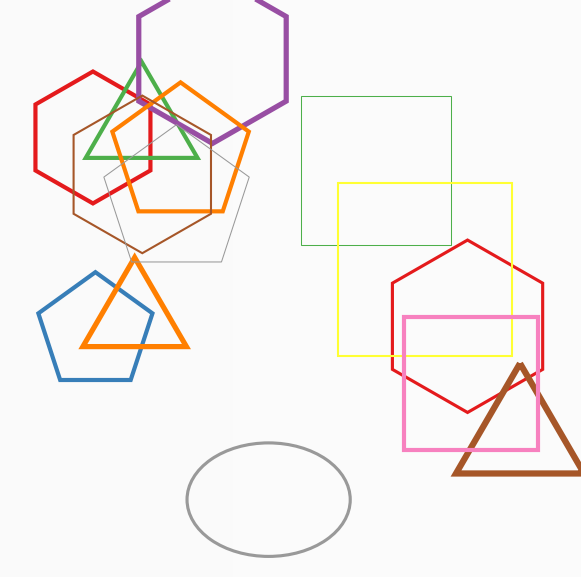[{"shape": "hexagon", "thickness": 1.5, "radius": 0.75, "center": [0.804, 0.434]}, {"shape": "hexagon", "thickness": 2, "radius": 0.57, "center": [0.16, 0.761]}, {"shape": "pentagon", "thickness": 2, "radius": 0.52, "center": [0.164, 0.425]}, {"shape": "triangle", "thickness": 2, "radius": 0.56, "center": [0.244, 0.781]}, {"shape": "square", "thickness": 0.5, "radius": 0.64, "center": [0.647, 0.704]}, {"shape": "hexagon", "thickness": 2.5, "radius": 0.73, "center": [0.366, 0.897]}, {"shape": "triangle", "thickness": 2.5, "radius": 0.51, "center": [0.232, 0.45]}, {"shape": "pentagon", "thickness": 2, "radius": 0.62, "center": [0.311, 0.733]}, {"shape": "square", "thickness": 1, "radius": 0.75, "center": [0.732, 0.532]}, {"shape": "hexagon", "thickness": 1, "radius": 0.68, "center": [0.245, 0.697]}, {"shape": "triangle", "thickness": 3, "radius": 0.64, "center": [0.895, 0.243]}, {"shape": "square", "thickness": 2, "radius": 0.58, "center": [0.81, 0.335]}, {"shape": "pentagon", "thickness": 0.5, "radius": 0.66, "center": [0.304, 0.652]}, {"shape": "oval", "thickness": 1.5, "radius": 0.7, "center": [0.462, 0.134]}]